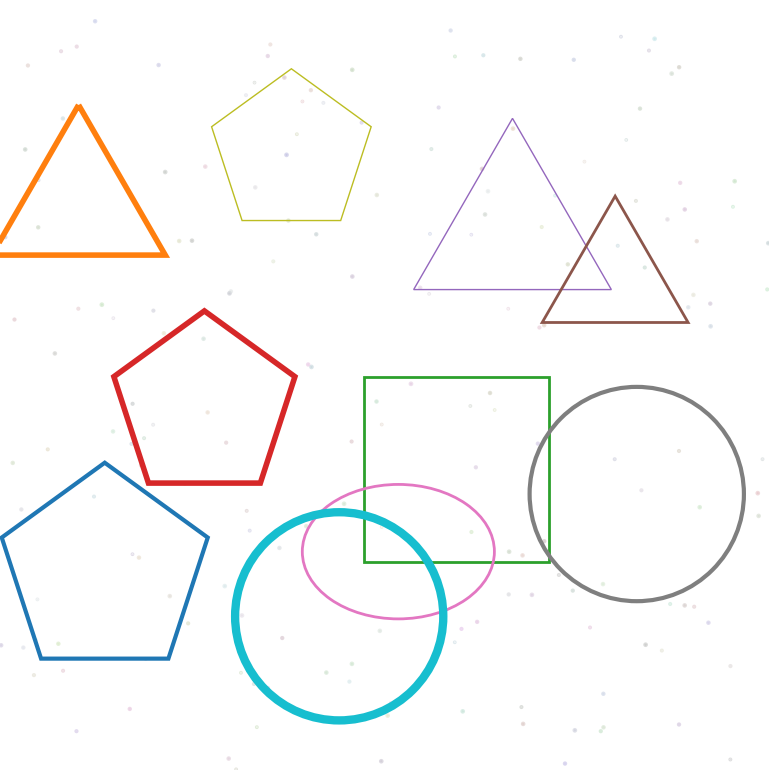[{"shape": "pentagon", "thickness": 1.5, "radius": 0.7, "center": [0.136, 0.258]}, {"shape": "triangle", "thickness": 2, "radius": 0.65, "center": [0.102, 0.734]}, {"shape": "square", "thickness": 1, "radius": 0.6, "center": [0.593, 0.39]}, {"shape": "pentagon", "thickness": 2, "radius": 0.62, "center": [0.265, 0.473]}, {"shape": "triangle", "thickness": 0.5, "radius": 0.74, "center": [0.666, 0.698]}, {"shape": "triangle", "thickness": 1, "radius": 0.55, "center": [0.799, 0.636]}, {"shape": "oval", "thickness": 1, "radius": 0.62, "center": [0.517, 0.284]}, {"shape": "circle", "thickness": 1.5, "radius": 0.7, "center": [0.827, 0.358]}, {"shape": "pentagon", "thickness": 0.5, "radius": 0.54, "center": [0.378, 0.802]}, {"shape": "circle", "thickness": 3, "radius": 0.68, "center": [0.441, 0.2]}]